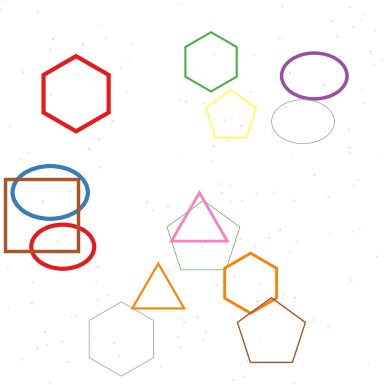[{"shape": "hexagon", "thickness": 3, "radius": 0.49, "center": [0.198, 0.757]}, {"shape": "oval", "thickness": 3, "radius": 0.41, "center": [0.163, 0.359]}, {"shape": "oval", "thickness": 3, "radius": 0.49, "center": [0.13, 0.5]}, {"shape": "pentagon", "thickness": 0.5, "radius": 0.5, "center": [0.528, 0.38]}, {"shape": "hexagon", "thickness": 1.5, "radius": 0.38, "center": [0.548, 0.839]}, {"shape": "oval", "thickness": 2.5, "radius": 0.43, "center": [0.816, 0.803]}, {"shape": "hexagon", "thickness": 2, "radius": 0.39, "center": [0.651, 0.264]}, {"shape": "triangle", "thickness": 1.5, "radius": 0.39, "center": [0.411, 0.238]}, {"shape": "pentagon", "thickness": 1, "radius": 0.34, "center": [0.6, 0.698]}, {"shape": "pentagon", "thickness": 1, "radius": 0.46, "center": [0.705, 0.134]}, {"shape": "square", "thickness": 2.5, "radius": 0.47, "center": [0.108, 0.442]}, {"shape": "triangle", "thickness": 2, "radius": 0.42, "center": [0.518, 0.416]}, {"shape": "hexagon", "thickness": 0.5, "radius": 0.48, "center": [0.315, 0.119]}, {"shape": "oval", "thickness": 0.5, "radius": 0.41, "center": [0.787, 0.684]}]